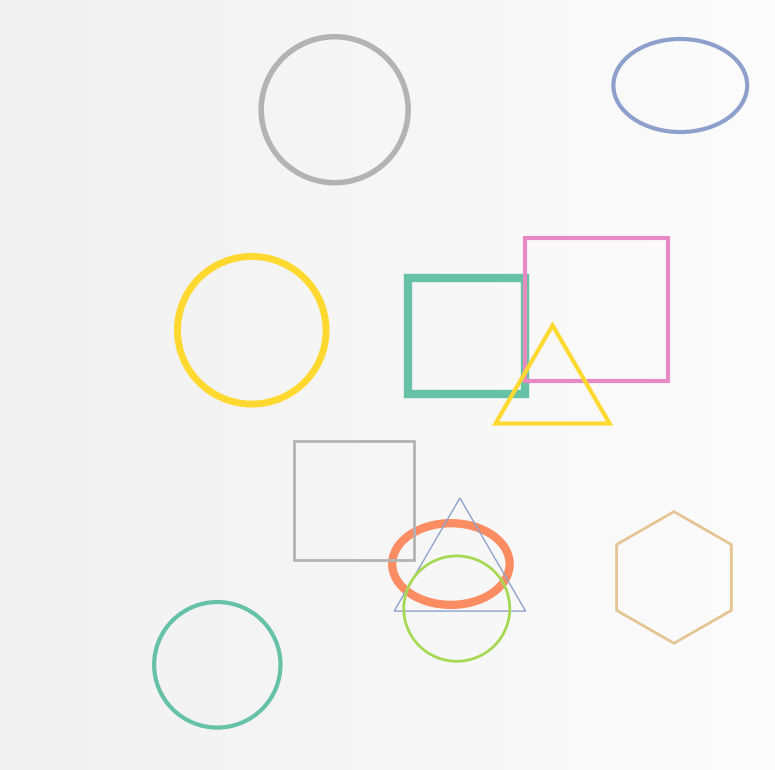[{"shape": "square", "thickness": 3, "radius": 0.38, "center": [0.602, 0.563]}, {"shape": "circle", "thickness": 1.5, "radius": 0.41, "center": [0.28, 0.137]}, {"shape": "oval", "thickness": 3, "radius": 0.38, "center": [0.582, 0.267]}, {"shape": "oval", "thickness": 1.5, "radius": 0.43, "center": [0.878, 0.889]}, {"shape": "triangle", "thickness": 0.5, "radius": 0.49, "center": [0.593, 0.255]}, {"shape": "square", "thickness": 1.5, "radius": 0.46, "center": [0.77, 0.598]}, {"shape": "circle", "thickness": 1, "radius": 0.34, "center": [0.589, 0.21]}, {"shape": "circle", "thickness": 2.5, "radius": 0.48, "center": [0.325, 0.571]}, {"shape": "triangle", "thickness": 1.5, "radius": 0.43, "center": [0.713, 0.492]}, {"shape": "hexagon", "thickness": 1, "radius": 0.43, "center": [0.87, 0.25]}, {"shape": "square", "thickness": 1, "radius": 0.39, "center": [0.457, 0.349]}, {"shape": "circle", "thickness": 2, "radius": 0.47, "center": [0.432, 0.858]}]